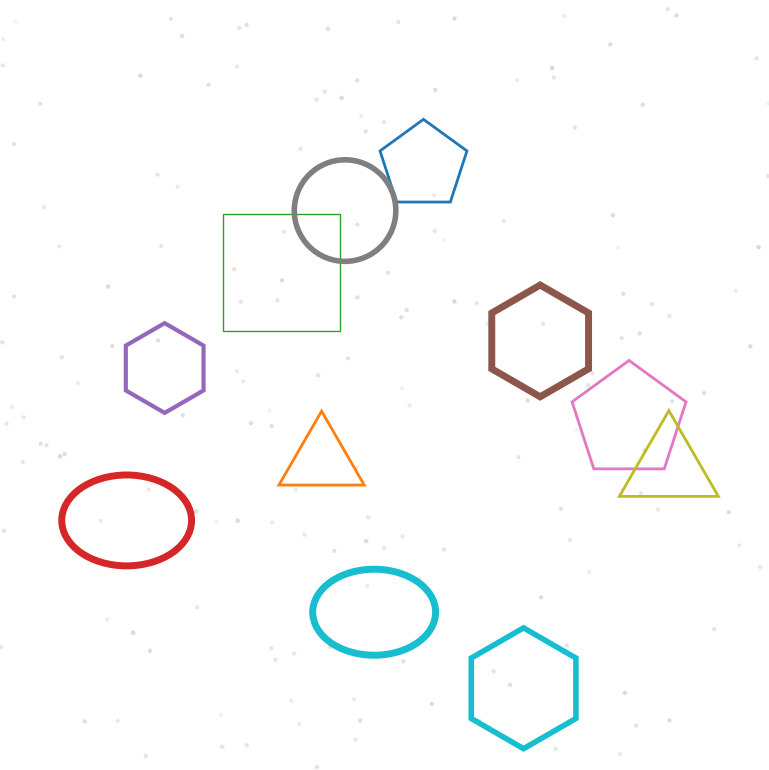[{"shape": "pentagon", "thickness": 1, "radius": 0.3, "center": [0.55, 0.786]}, {"shape": "triangle", "thickness": 1, "radius": 0.32, "center": [0.418, 0.402]}, {"shape": "square", "thickness": 0.5, "radius": 0.38, "center": [0.366, 0.646]}, {"shape": "oval", "thickness": 2.5, "radius": 0.42, "center": [0.164, 0.324]}, {"shape": "hexagon", "thickness": 1.5, "radius": 0.29, "center": [0.214, 0.522]}, {"shape": "hexagon", "thickness": 2.5, "radius": 0.36, "center": [0.702, 0.557]}, {"shape": "pentagon", "thickness": 1, "radius": 0.39, "center": [0.817, 0.454]}, {"shape": "circle", "thickness": 2, "radius": 0.33, "center": [0.448, 0.727]}, {"shape": "triangle", "thickness": 1, "radius": 0.37, "center": [0.869, 0.393]}, {"shape": "oval", "thickness": 2.5, "radius": 0.4, "center": [0.486, 0.205]}, {"shape": "hexagon", "thickness": 2, "radius": 0.39, "center": [0.68, 0.106]}]